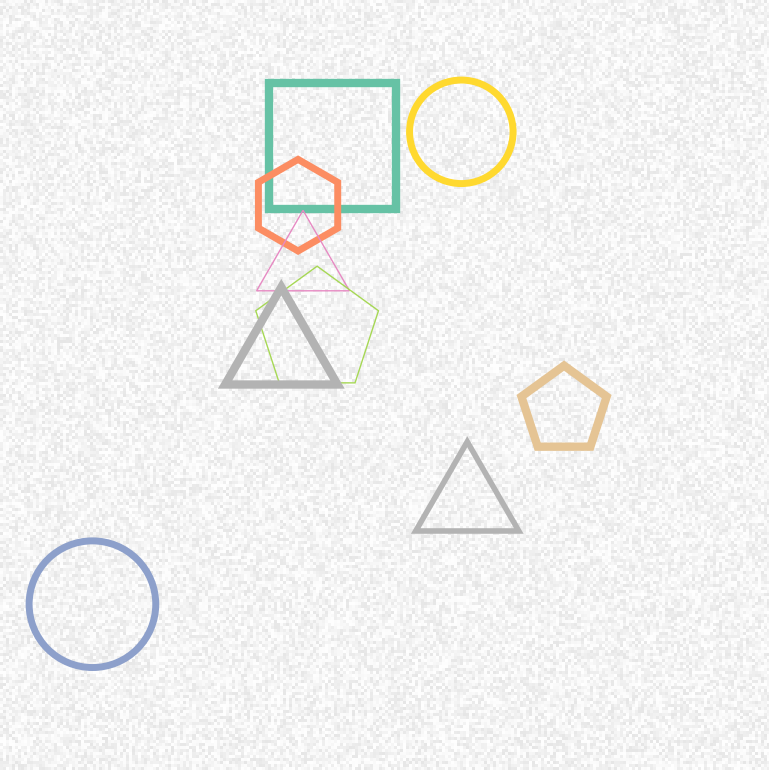[{"shape": "square", "thickness": 3, "radius": 0.41, "center": [0.432, 0.81]}, {"shape": "hexagon", "thickness": 2.5, "radius": 0.3, "center": [0.387, 0.734]}, {"shape": "circle", "thickness": 2.5, "radius": 0.41, "center": [0.12, 0.215]}, {"shape": "triangle", "thickness": 0.5, "radius": 0.35, "center": [0.394, 0.657]}, {"shape": "pentagon", "thickness": 0.5, "radius": 0.42, "center": [0.412, 0.571]}, {"shape": "circle", "thickness": 2.5, "radius": 0.34, "center": [0.599, 0.829]}, {"shape": "pentagon", "thickness": 3, "radius": 0.29, "center": [0.733, 0.467]}, {"shape": "triangle", "thickness": 3, "radius": 0.42, "center": [0.365, 0.543]}, {"shape": "triangle", "thickness": 2, "radius": 0.39, "center": [0.607, 0.349]}]